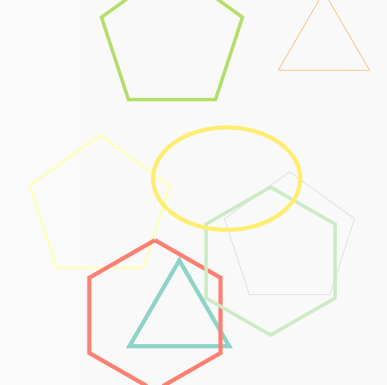[{"shape": "triangle", "thickness": 3, "radius": 0.74, "center": [0.463, 0.175]}, {"shape": "pentagon", "thickness": 1.5, "radius": 0.95, "center": [0.258, 0.459]}, {"shape": "hexagon", "thickness": 3, "radius": 0.98, "center": [0.4, 0.181]}, {"shape": "triangle", "thickness": 0.5, "radius": 0.68, "center": [0.836, 0.886]}, {"shape": "pentagon", "thickness": 2.5, "radius": 0.96, "center": [0.444, 0.896]}, {"shape": "pentagon", "thickness": 0.5, "radius": 0.88, "center": [0.747, 0.377]}, {"shape": "hexagon", "thickness": 2.5, "radius": 0.96, "center": [0.698, 0.322]}, {"shape": "oval", "thickness": 3, "radius": 0.95, "center": [0.585, 0.536]}]